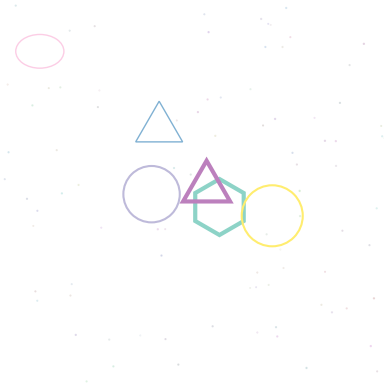[{"shape": "hexagon", "thickness": 3, "radius": 0.36, "center": [0.57, 0.462]}, {"shape": "circle", "thickness": 1.5, "radius": 0.37, "center": [0.394, 0.496]}, {"shape": "triangle", "thickness": 1, "radius": 0.35, "center": [0.413, 0.667]}, {"shape": "oval", "thickness": 1, "radius": 0.31, "center": [0.103, 0.867]}, {"shape": "triangle", "thickness": 3, "radius": 0.35, "center": [0.537, 0.512]}, {"shape": "circle", "thickness": 1.5, "radius": 0.4, "center": [0.707, 0.44]}]